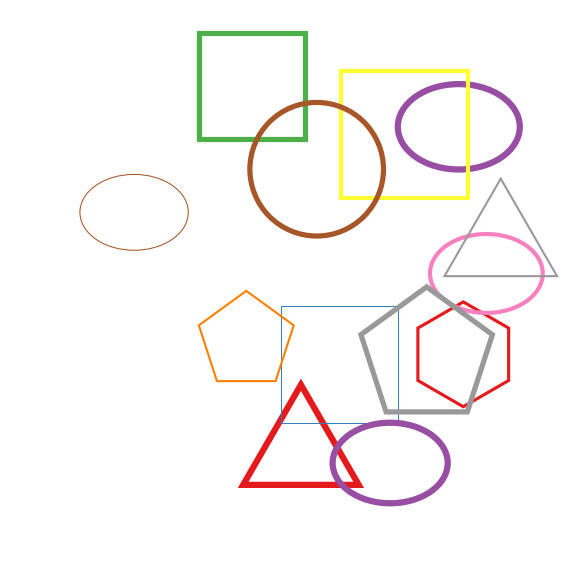[{"shape": "hexagon", "thickness": 1.5, "radius": 0.45, "center": [0.802, 0.386]}, {"shape": "triangle", "thickness": 3, "radius": 0.58, "center": [0.521, 0.217]}, {"shape": "square", "thickness": 0.5, "radius": 0.51, "center": [0.588, 0.369]}, {"shape": "square", "thickness": 2.5, "radius": 0.46, "center": [0.436, 0.85]}, {"shape": "oval", "thickness": 3, "radius": 0.5, "center": [0.676, 0.197]}, {"shape": "oval", "thickness": 3, "radius": 0.53, "center": [0.794, 0.78]}, {"shape": "pentagon", "thickness": 1, "radius": 0.43, "center": [0.426, 0.409]}, {"shape": "square", "thickness": 2, "radius": 0.55, "center": [0.701, 0.766]}, {"shape": "circle", "thickness": 2.5, "radius": 0.58, "center": [0.548, 0.706]}, {"shape": "oval", "thickness": 0.5, "radius": 0.47, "center": [0.232, 0.631]}, {"shape": "oval", "thickness": 2, "radius": 0.49, "center": [0.842, 0.526]}, {"shape": "pentagon", "thickness": 2.5, "radius": 0.6, "center": [0.739, 0.383]}, {"shape": "triangle", "thickness": 1, "radius": 0.56, "center": [0.867, 0.577]}]